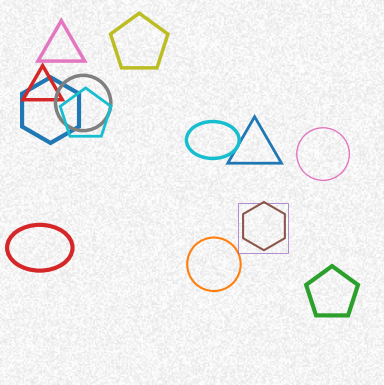[{"shape": "hexagon", "thickness": 3, "radius": 0.43, "center": [0.131, 0.714]}, {"shape": "triangle", "thickness": 2, "radius": 0.4, "center": [0.661, 0.616]}, {"shape": "circle", "thickness": 1.5, "radius": 0.35, "center": [0.556, 0.314]}, {"shape": "pentagon", "thickness": 3, "radius": 0.35, "center": [0.863, 0.238]}, {"shape": "triangle", "thickness": 2.5, "radius": 0.3, "center": [0.111, 0.771]}, {"shape": "oval", "thickness": 3, "radius": 0.42, "center": [0.103, 0.357]}, {"shape": "square", "thickness": 0.5, "radius": 0.33, "center": [0.683, 0.408]}, {"shape": "hexagon", "thickness": 1.5, "radius": 0.31, "center": [0.686, 0.413]}, {"shape": "circle", "thickness": 1, "radius": 0.34, "center": [0.839, 0.6]}, {"shape": "triangle", "thickness": 2.5, "radius": 0.35, "center": [0.159, 0.876]}, {"shape": "circle", "thickness": 2.5, "radius": 0.36, "center": [0.216, 0.733]}, {"shape": "pentagon", "thickness": 2.5, "radius": 0.39, "center": [0.362, 0.887]}, {"shape": "pentagon", "thickness": 2, "radius": 0.35, "center": [0.222, 0.702]}, {"shape": "oval", "thickness": 2.5, "radius": 0.34, "center": [0.553, 0.636]}]